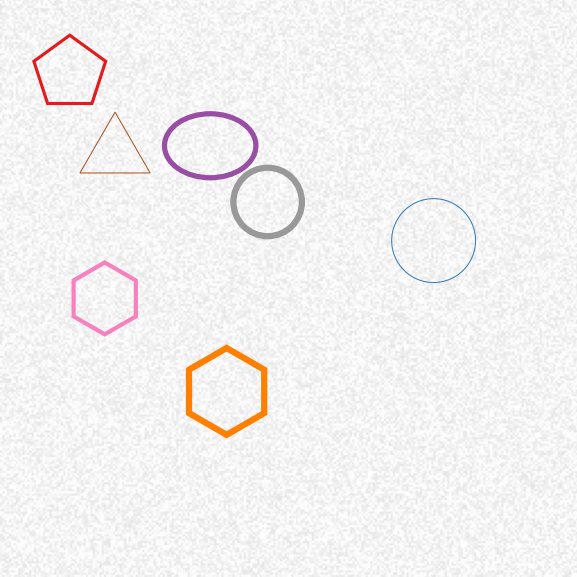[{"shape": "pentagon", "thickness": 1.5, "radius": 0.33, "center": [0.121, 0.873]}, {"shape": "circle", "thickness": 0.5, "radius": 0.36, "center": [0.751, 0.583]}, {"shape": "oval", "thickness": 2.5, "radius": 0.4, "center": [0.364, 0.747]}, {"shape": "hexagon", "thickness": 3, "radius": 0.38, "center": [0.392, 0.321]}, {"shape": "triangle", "thickness": 0.5, "radius": 0.35, "center": [0.199, 0.735]}, {"shape": "hexagon", "thickness": 2, "radius": 0.31, "center": [0.181, 0.482]}, {"shape": "circle", "thickness": 3, "radius": 0.3, "center": [0.463, 0.649]}]